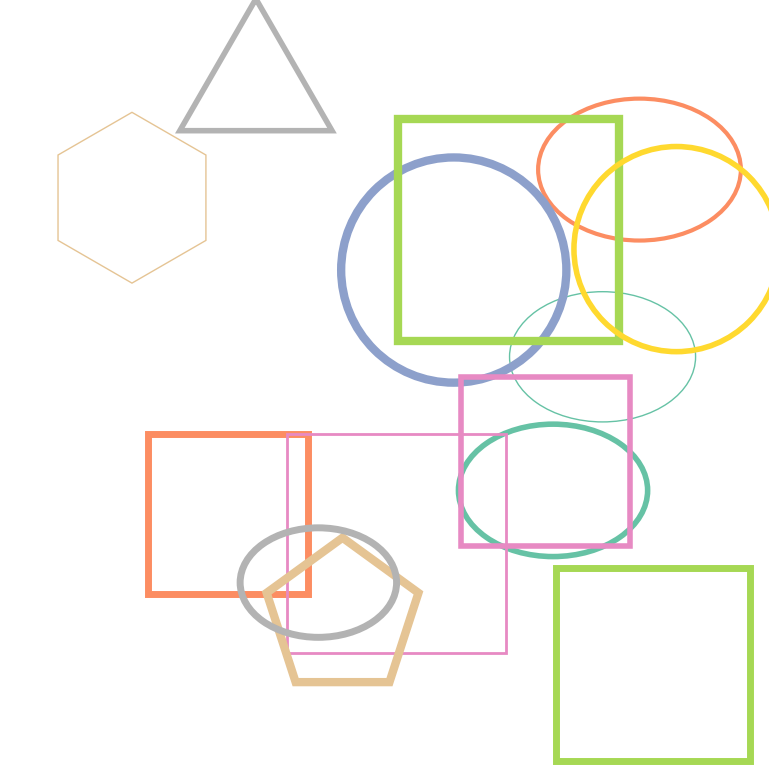[{"shape": "oval", "thickness": 2, "radius": 0.61, "center": [0.718, 0.363]}, {"shape": "oval", "thickness": 0.5, "radius": 0.6, "center": [0.783, 0.537]}, {"shape": "square", "thickness": 2.5, "radius": 0.52, "center": [0.296, 0.333]}, {"shape": "oval", "thickness": 1.5, "radius": 0.66, "center": [0.83, 0.78]}, {"shape": "circle", "thickness": 3, "radius": 0.73, "center": [0.589, 0.649]}, {"shape": "square", "thickness": 2, "radius": 0.55, "center": [0.708, 0.4]}, {"shape": "square", "thickness": 1, "radius": 0.71, "center": [0.514, 0.294]}, {"shape": "square", "thickness": 2.5, "radius": 0.63, "center": [0.848, 0.137]}, {"shape": "square", "thickness": 3, "radius": 0.72, "center": [0.66, 0.701]}, {"shape": "circle", "thickness": 2, "radius": 0.67, "center": [0.879, 0.677]}, {"shape": "hexagon", "thickness": 0.5, "radius": 0.55, "center": [0.171, 0.743]}, {"shape": "pentagon", "thickness": 3, "radius": 0.52, "center": [0.445, 0.198]}, {"shape": "triangle", "thickness": 2, "radius": 0.57, "center": [0.332, 0.887]}, {"shape": "oval", "thickness": 2.5, "radius": 0.51, "center": [0.413, 0.243]}]